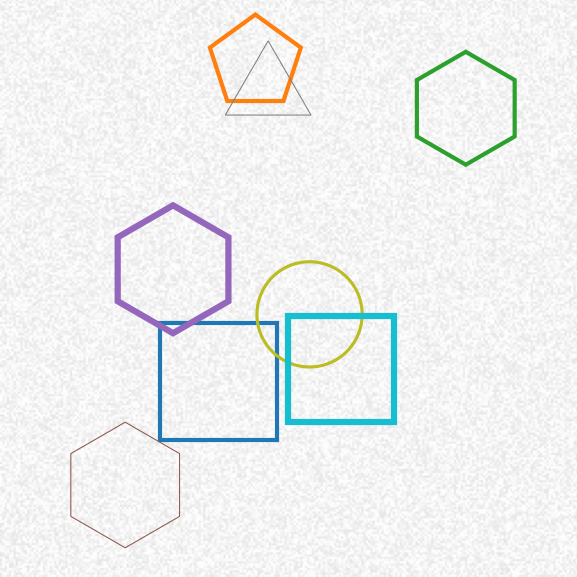[{"shape": "square", "thickness": 2, "radius": 0.51, "center": [0.379, 0.339]}, {"shape": "pentagon", "thickness": 2, "radius": 0.41, "center": [0.442, 0.891]}, {"shape": "hexagon", "thickness": 2, "radius": 0.49, "center": [0.807, 0.812]}, {"shape": "hexagon", "thickness": 3, "radius": 0.55, "center": [0.3, 0.533]}, {"shape": "hexagon", "thickness": 0.5, "radius": 0.54, "center": [0.217, 0.159]}, {"shape": "triangle", "thickness": 0.5, "radius": 0.43, "center": [0.464, 0.843]}, {"shape": "circle", "thickness": 1.5, "radius": 0.46, "center": [0.536, 0.455]}, {"shape": "square", "thickness": 3, "radius": 0.46, "center": [0.591, 0.36]}]